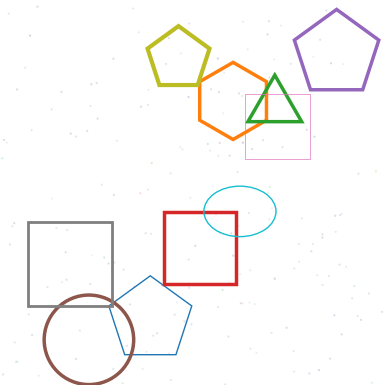[{"shape": "pentagon", "thickness": 1, "radius": 0.57, "center": [0.39, 0.17]}, {"shape": "hexagon", "thickness": 2.5, "radius": 0.5, "center": [0.605, 0.738]}, {"shape": "triangle", "thickness": 2.5, "radius": 0.4, "center": [0.714, 0.724]}, {"shape": "square", "thickness": 2.5, "radius": 0.47, "center": [0.519, 0.356]}, {"shape": "pentagon", "thickness": 2.5, "radius": 0.58, "center": [0.874, 0.86]}, {"shape": "circle", "thickness": 2.5, "radius": 0.58, "center": [0.231, 0.117]}, {"shape": "square", "thickness": 0.5, "radius": 0.42, "center": [0.721, 0.672]}, {"shape": "square", "thickness": 2, "radius": 0.54, "center": [0.182, 0.314]}, {"shape": "pentagon", "thickness": 3, "radius": 0.42, "center": [0.464, 0.848]}, {"shape": "oval", "thickness": 1, "radius": 0.47, "center": [0.623, 0.451]}]